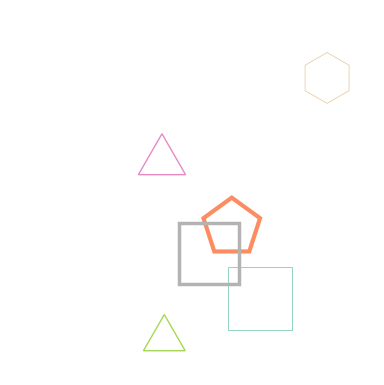[{"shape": "square", "thickness": 0.5, "radius": 0.41, "center": [0.675, 0.225]}, {"shape": "pentagon", "thickness": 3, "radius": 0.39, "center": [0.602, 0.409]}, {"shape": "triangle", "thickness": 1, "radius": 0.35, "center": [0.421, 0.582]}, {"shape": "triangle", "thickness": 1, "radius": 0.31, "center": [0.427, 0.12]}, {"shape": "hexagon", "thickness": 0.5, "radius": 0.33, "center": [0.85, 0.798]}, {"shape": "square", "thickness": 2.5, "radius": 0.39, "center": [0.543, 0.341]}]